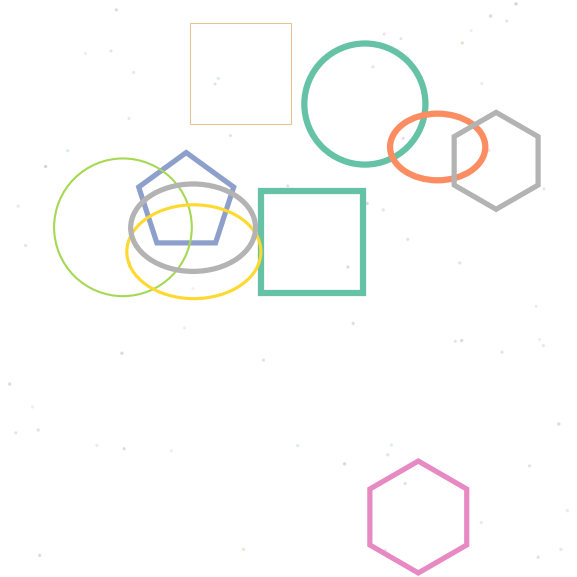[{"shape": "square", "thickness": 3, "radius": 0.44, "center": [0.54, 0.58]}, {"shape": "circle", "thickness": 3, "radius": 0.52, "center": [0.632, 0.819]}, {"shape": "oval", "thickness": 3, "radius": 0.41, "center": [0.758, 0.745]}, {"shape": "pentagon", "thickness": 2.5, "radius": 0.43, "center": [0.322, 0.648]}, {"shape": "hexagon", "thickness": 2.5, "radius": 0.48, "center": [0.724, 0.104]}, {"shape": "circle", "thickness": 1, "radius": 0.6, "center": [0.213, 0.606]}, {"shape": "oval", "thickness": 1.5, "radius": 0.58, "center": [0.336, 0.563]}, {"shape": "square", "thickness": 0.5, "radius": 0.44, "center": [0.416, 0.872]}, {"shape": "hexagon", "thickness": 2.5, "radius": 0.42, "center": [0.859, 0.721]}, {"shape": "oval", "thickness": 2.5, "radius": 0.54, "center": [0.334, 0.605]}]